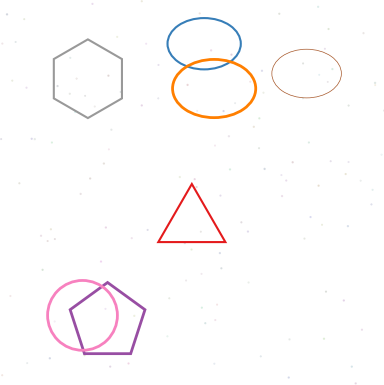[{"shape": "triangle", "thickness": 1.5, "radius": 0.5, "center": [0.498, 0.422]}, {"shape": "oval", "thickness": 1.5, "radius": 0.48, "center": [0.53, 0.886]}, {"shape": "pentagon", "thickness": 2, "radius": 0.51, "center": [0.279, 0.164]}, {"shape": "oval", "thickness": 2, "radius": 0.54, "center": [0.556, 0.77]}, {"shape": "oval", "thickness": 0.5, "radius": 0.45, "center": [0.796, 0.809]}, {"shape": "circle", "thickness": 2, "radius": 0.45, "center": [0.214, 0.181]}, {"shape": "hexagon", "thickness": 1.5, "radius": 0.51, "center": [0.228, 0.796]}]